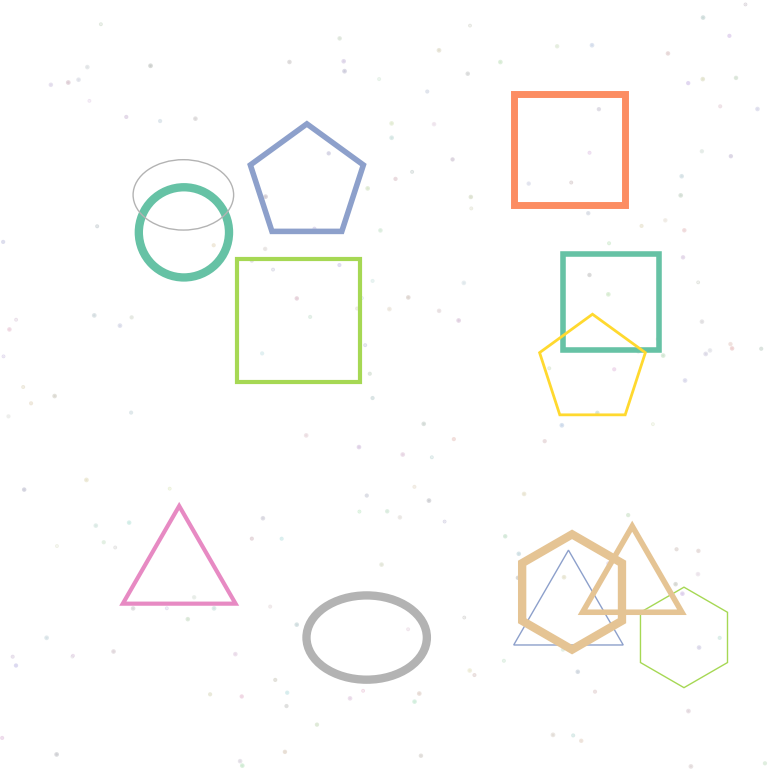[{"shape": "circle", "thickness": 3, "radius": 0.29, "center": [0.239, 0.698]}, {"shape": "square", "thickness": 2, "radius": 0.31, "center": [0.794, 0.608]}, {"shape": "square", "thickness": 2.5, "radius": 0.36, "center": [0.739, 0.805]}, {"shape": "triangle", "thickness": 0.5, "radius": 0.41, "center": [0.738, 0.203]}, {"shape": "pentagon", "thickness": 2, "radius": 0.39, "center": [0.399, 0.762]}, {"shape": "triangle", "thickness": 1.5, "radius": 0.42, "center": [0.233, 0.258]}, {"shape": "square", "thickness": 1.5, "radius": 0.4, "center": [0.388, 0.584]}, {"shape": "hexagon", "thickness": 0.5, "radius": 0.33, "center": [0.888, 0.172]}, {"shape": "pentagon", "thickness": 1, "radius": 0.36, "center": [0.769, 0.52]}, {"shape": "triangle", "thickness": 2, "radius": 0.37, "center": [0.821, 0.242]}, {"shape": "hexagon", "thickness": 3, "radius": 0.37, "center": [0.743, 0.231]}, {"shape": "oval", "thickness": 0.5, "radius": 0.33, "center": [0.238, 0.747]}, {"shape": "oval", "thickness": 3, "radius": 0.39, "center": [0.476, 0.172]}]